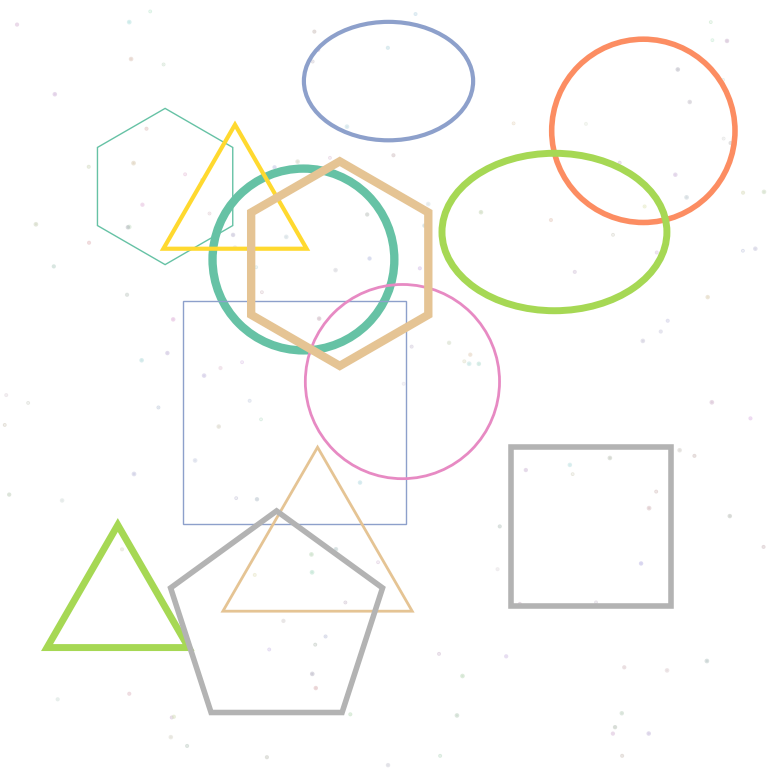[{"shape": "circle", "thickness": 3, "radius": 0.59, "center": [0.394, 0.663]}, {"shape": "hexagon", "thickness": 0.5, "radius": 0.51, "center": [0.214, 0.758]}, {"shape": "circle", "thickness": 2, "radius": 0.6, "center": [0.836, 0.83]}, {"shape": "oval", "thickness": 1.5, "radius": 0.55, "center": [0.505, 0.895]}, {"shape": "square", "thickness": 0.5, "radius": 0.72, "center": [0.382, 0.465]}, {"shape": "circle", "thickness": 1, "radius": 0.63, "center": [0.523, 0.504]}, {"shape": "oval", "thickness": 2.5, "radius": 0.73, "center": [0.72, 0.699]}, {"shape": "triangle", "thickness": 2.5, "radius": 0.53, "center": [0.153, 0.212]}, {"shape": "triangle", "thickness": 1.5, "radius": 0.54, "center": [0.305, 0.731]}, {"shape": "triangle", "thickness": 1, "radius": 0.71, "center": [0.412, 0.277]}, {"shape": "hexagon", "thickness": 3, "radius": 0.66, "center": [0.441, 0.658]}, {"shape": "square", "thickness": 2, "radius": 0.52, "center": [0.767, 0.316]}, {"shape": "pentagon", "thickness": 2, "radius": 0.72, "center": [0.359, 0.192]}]